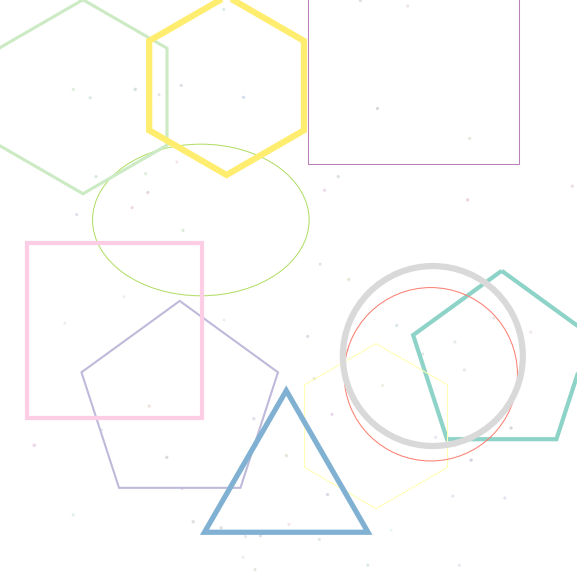[{"shape": "pentagon", "thickness": 2, "radius": 0.81, "center": [0.869, 0.369]}, {"shape": "hexagon", "thickness": 0.5, "radius": 0.71, "center": [0.651, 0.261]}, {"shape": "pentagon", "thickness": 1, "radius": 0.89, "center": [0.311, 0.299]}, {"shape": "circle", "thickness": 0.5, "radius": 0.75, "center": [0.746, 0.351]}, {"shape": "triangle", "thickness": 2.5, "radius": 0.82, "center": [0.496, 0.159]}, {"shape": "oval", "thickness": 0.5, "radius": 0.94, "center": [0.348, 0.618]}, {"shape": "square", "thickness": 2, "radius": 0.76, "center": [0.199, 0.427]}, {"shape": "circle", "thickness": 3, "radius": 0.78, "center": [0.75, 0.383]}, {"shape": "square", "thickness": 0.5, "radius": 0.91, "center": [0.716, 0.898]}, {"shape": "hexagon", "thickness": 1.5, "radius": 0.84, "center": [0.144, 0.832]}, {"shape": "hexagon", "thickness": 3, "radius": 0.77, "center": [0.392, 0.851]}]